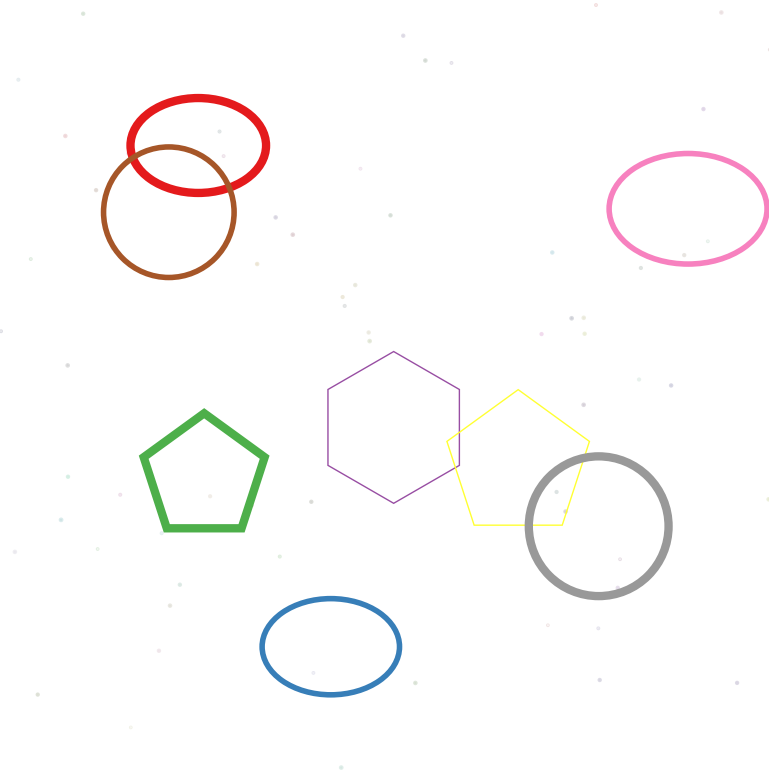[{"shape": "oval", "thickness": 3, "radius": 0.44, "center": [0.258, 0.811]}, {"shape": "oval", "thickness": 2, "radius": 0.45, "center": [0.43, 0.16]}, {"shape": "pentagon", "thickness": 3, "radius": 0.41, "center": [0.265, 0.381]}, {"shape": "hexagon", "thickness": 0.5, "radius": 0.49, "center": [0.511, 0.445]}, {"shape": "pentagon", "thickness": 0.5, "radius": 0.49, "center": [0.673, 0.397]}, {"shape": "circle", "thickness": 2, "radius": 0.42, "center": [0.219, 0.724]}, {"shape": "oval", "thickness": 2, "radius": 0.51, "center": [0.894, 0.729]}, {"shape": "circle", "thickness": 3, "radius": 0.45, "center": [0.778, 0.317]}]